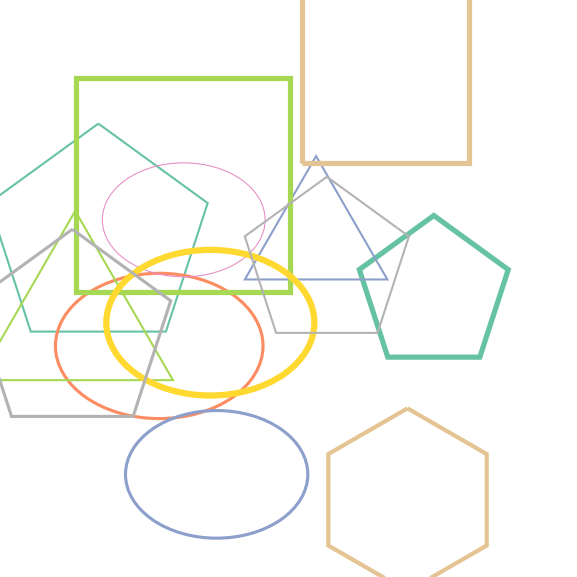[{"shape": "pentagon", "thickness": 2.5, "radius": 0.68, "center": [0.751, 0.49]}, {"shape": "pentagon", "thickness": 1, "radius": 1.0, "center": [0.17, 0.586]}, {"shape": "oval", "thickness": 1.5, "radius": 0.9, "center": [0.276, 0.4]}, {"shape": "oval", "thickness": 1.5, "radius": 0.79, "center": [0.375, 0.178]}, {"shape": "triangle", "thickness": 1, "radius": 0.71, "center": [0.547, 0.586]}, {"shape": "oval", "thickness": 0.5, "radius": 0.7, "center": [0.318, 0.618]}, {"shape": "square", "thickness": 2.5, "radius": 0.92, "center": [0.317, 0.679]}, {"shape": "triangle", "thickness": 1, "radius": 0.98, "center": [0.13, 0.439]}, {"shape": "oval", "thickness": 3, "radius": 0.9, "center": [0.364, 0.44]}, {"shape": "hexagon", "thickness": 2, "radius": 0.79, "center": [0.706, 0.134]}, {"shape": "square", "thickness": 2.5, "radius": 0.72, "center": [0.667, 0.862]}, {"shape": "pentagon", "thickness": 1.5, "radius": 0.9, "center": [0.125, 0.423]}, {"shape": "pentagon", "thickness": 1, "radius": 0.75, "center": [0.566, 0.544]}]